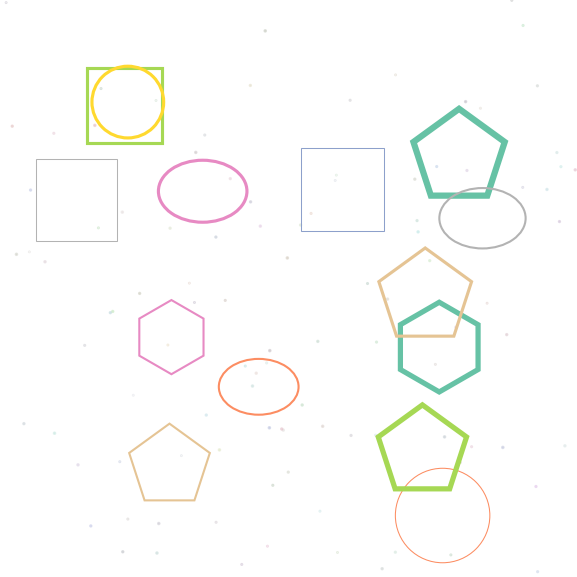[{"shape": "pentagon", "thickness": 3, "radius": 0.42, "center": [0.795, 0.728]}, {"shape": "hexagon", "thickness": 2.5, "radius": 0.39, "center": [0.761, 0.398]}, {"shape": "circle", "thickness": 0.5, "radius": 0.41, "center": [0.766, 0.106]}, {"shape": "oval", "thickness": 1, "radius": 0.35, "center": [0.448, 0.329]}, {"shape": "square", "thickness": 0.5, "radius": 0.36, "center": [0.593, 0.672]}, {"shape": "oval", "thickness": 1.5, "radius": 0.38, "center": [0.351, 0.668]}, {"shape": "hexagon", "thickness": 1, "radius": 0.32, "center": [0.297, 0.415]}, {"shape": "pentagon", "thickness": 2.5, "radius": 0.4, "center": [0.731, 0.218]}, {"shape": "square", "thickness": 1.5, "radius": 0.32, "center": [0.215, 0.817]}, {"shape": "circle", "thickness": 1.5, "radius": 0.31, "center": [0.221, 0.822]}, {"shape": "pentagon", "thickness": 1, "radius": 0.37, "center": [0.294, 0.192]}, {"shape": "pentagon", "thickness": 1.5, "radius": 0.42, "center": [0.736, 0.485]}, {"shape": "oval", "thickness": 1, "radius": 0.37, "center": [0.835, 0.621]}, {"shape": "square", "thickness": 0.5, "radius": 0.35, "center": [0.132, 0.653]}]